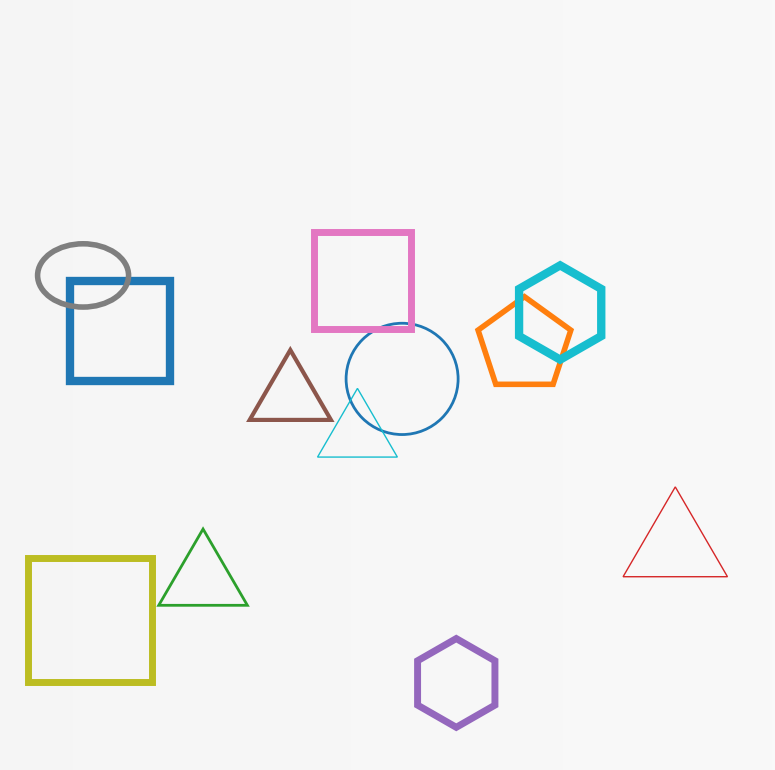[{"shape": "square", "thickness": 3, "radius": 0.32, "center": [0.155, 0.571]}, {"shape": "circle", "thickness": 1, "radius": 0.36, "center": [0.519, 0.508]}, {"shape": "pentagon", "thickness": 2, "radius": 0.31, "center": [0.677, 0.552]}, {"shape": "triangle", "thickness": 1, "radius": 0.33, "center": [0.262, 0.247]}, {"shape": "triangle", "thickness": 0.5, "radius": 0.39, "center": [0.871, 0.29]}, {"shape": "hexagon", "thickness": 2.5, "radius": 0.29, "center": [0.589, 0.113]}, {"shape": "triangle", "thickness": 1.5, "radius": 0.3, "center": [0.375, 0.485]}, {"shape": "square", "thickness": 2.5, "radius": 0.31, "center": [0.467, 0.636]}, {"shape": "oval", "thickness": 2, "radius": 0.29, "center": [0.107, 0.642]}, {"shape": "square", "thickness": 2.5, "radius": 0.4, "center": [0.116, 0.195]}, {"shape": "hexagon", "thickness": 3, "radius": 0.31, "center": [0.723, 0.594]}, {"shape": "triangle", "thickness": 0.5, "radius": 0.3, "center": [0.461, 0.436]}]